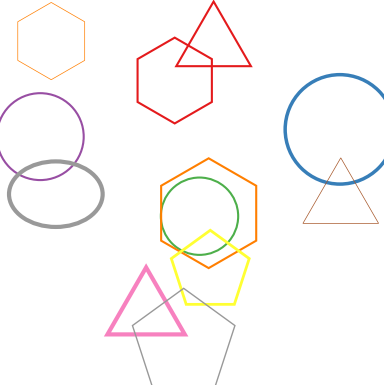[{"shape": "hexagon", "thickness": 1.5, "radius": 0.56, "center": [0.454, 0.791]}, {"shape": "triangle", "thickness": 1.5, "radius": 0.56, "center": [0.555, 0.884]}, {"shape": "circle", "thickness": 2.5, "radius": 0.71, "center": [0.883, 0.664]}, {"shape": "circle", "thickness": 1.5, "radius": 0.5, "center": [0.518, 0.438]}, {"shape": "circle", "thickness": 1.5, "radius": 0.56, "center": [0.105, 0.645]}, {"shape": "hexagon", "thickness": 0.5, "radius": 0.5, "center": [0.133, 0.893]}, {"shape": "hexagon", "thickness": 1.5, "radius": 0.71, "center": [0.542, 0.446]}, {"shape": "pentagon", "thickness": 2, "radius": 0.53, "center": [0.546, 0.296]}, {"shape": "triangle", "thickness": 0.5, "radius": 0.57, "center": [0.885, 0.477]}, {"shape": "triangle", "thickness": 3, "radius": 0.58, "center": [0.38, 0.189]}, {"shape": "oval", "thickness": 3, "radius": 0.61, "center": [0.145, 0.496]}, {"shape": "pentagon", "thickness": 1, "radius": 0.7, "center": [0.477, 0.111]}]